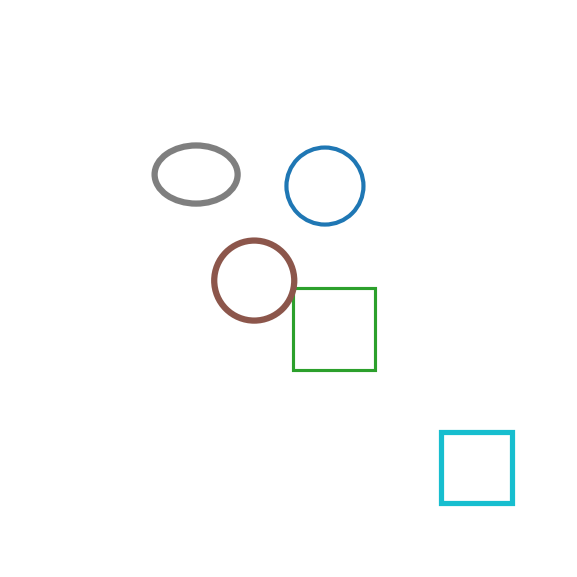[{"shape": "circle", "thickness": 2, "radius": 0.33, "center": [0.563, 0.677]}, {"shape": "square", "thickness": 1.5, "radius": 0.36, "center": [0.579, 0.43]}, {"shape": "circle", "thickness": 3, "radius": 0.35, "center": [0.44, 0.513]}, {"shape": "oval", "thickness": 3, "radius": 0.36, "center": [0.34, 0.697]}, {"shape": "square", "thickness": 2.5, "radius": 0.31, "center": [0.826, 0.19]}]